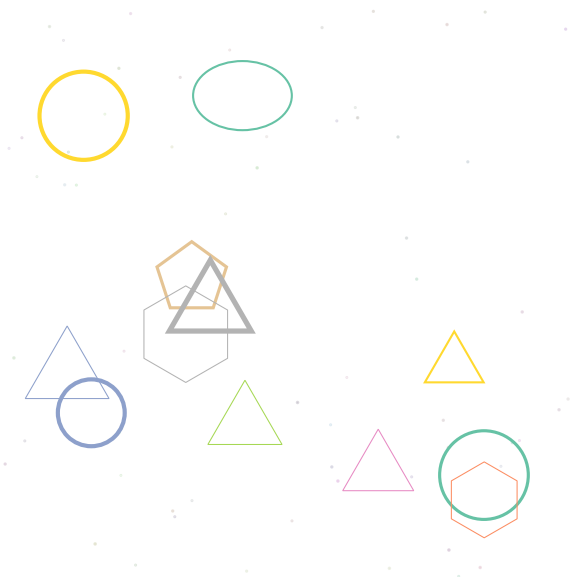[{"shape": "circle", "thickness": 1.5, "radius": 0.38, "center": [0.838, 0.176]}, {"shape": "oval", "thickness": 1, "radius": 0.43, "center": [0.42, 0.834]}, {"shape": "hexagon", "thickness": 0.5, "radius": 0.33, "center": [0.838, 0.134]}, {"shape": "circle", "thickness": 2, "radius": 0.29, "center": [0.158, 0.284]}, {"shape": "triangle", "thickness": 0.5, "radius": 0.42, "center": [0.116, 0.351]}, {"shape": "triangle", "thickness": 0.5, "radius": 0.36, "center": [0.655, 0.185]}, {"shape": "triangle", "thickness": 0.5, "radius": 0.37, "center": [0.424, 0.267]}, {"shape": "triangle", "thickness": 1, "radius": 0.29, "center": [0.787, 0.366]}, {"shape": "circle", "thickness": 2, "radius": 0.38, "center": [0.145, 0.799]}, {"shape": "pentagon", "thickness": 1.5, "radius": 0.32, "center": [0.332, 0.517]}, {"shape": "triangle", "thickness": 2.5, "radius": 0.41, "center": [0.364, 0.467]}, {"shape": "hexagon", "thickness": 0.5, "radius": 0.42, "center": [0.322, 0.42]}]